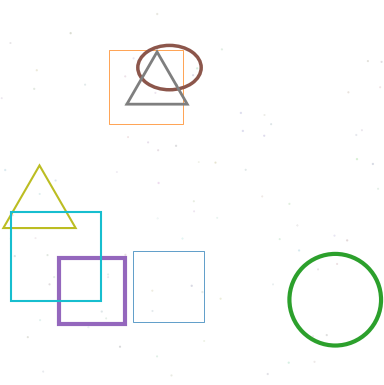[{"shape": "square", "thickness": 0.5, "radius": 0.47, "center": [0.438, 0.256]}, {"shape": "square", "thickness": 0.5, "radius": 0.48, "center": [0.38, 0.773]}, {"shape": "circle", "thickness": 3, "radius": 0.6, "center": [0.871, 0.222]}, {"shape": "square", "thickness": 3, "radius": 0.43, "center": [0.239, 0.244]}, {"shape": "oval", "thickness": 2.5, "radius": 0.41, "center": [0.44, 0.824]}, {"shape": "triangle", "thickness": 2, "radius": 0.45, "center": [0.408, 0.775]}, {"shape": "triangle", "thickness": 1.5, "radius": 0.54, "center": [0.103, 0.462]}, {"shape": "square", "thickness": 1.5, "radius": 0.58, "center": [0.145, 0.333]}]